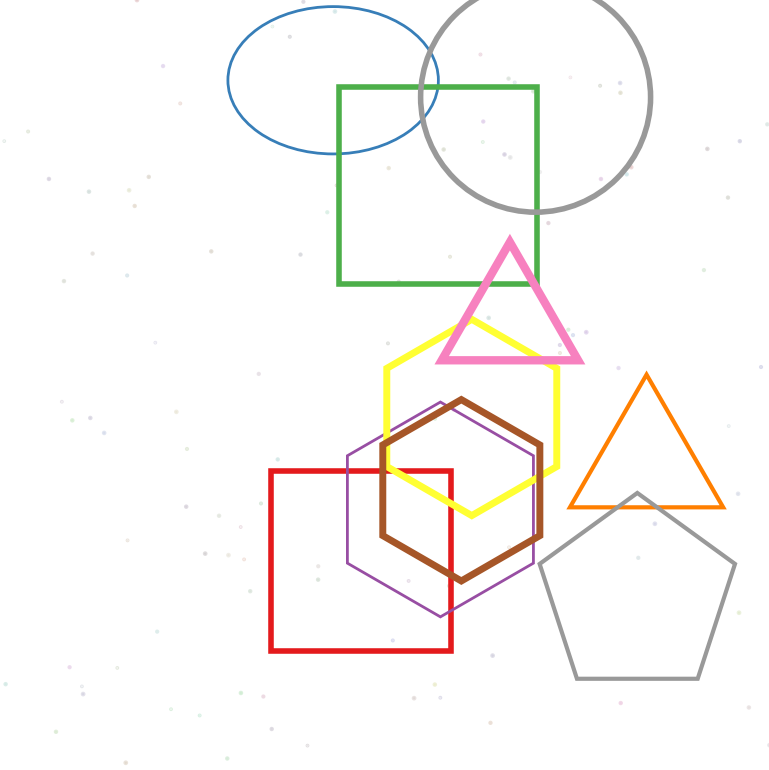[{"shape": "square", "thickness": 2, "radius": 0.58, "center": [0.469, 0.271]}, {"shape": "oval", "thickness": 1, "radius": 0.68, "center": [0.433, 0.896]}, {"shape": "square", "thickness": 2, "radius": 0.64, "center": [0.569, 0.759]}, {"shape": "hexagon", "thickness": 1, "radius": 0.7, "center": [0.572, 0.338]}, {"shape": "triangle", "thickness": 1.5, "radius": 0.57, "center": [0.84, 0.399]}, {"shape": "hexagon", "thickness": 2.5, "radius": 0.64, "center": [0.613, 0.458]}, {"shape": "hexagon", "thickness": 2.5, "radius": 0.59, "center": [0.599, 0.363]}, {"shape": "triangle", "thickness": 3, "radius": 0.51, "center": [0.662, 0.583]}, {"shape": "circle", "thickness": 2, "radius": 0.75, "center": [0.696, 0.874]}, {"shape": "pentagon", "thickness": 1.5, "radius": 0.67, "center": [0.828, 0.226]}]